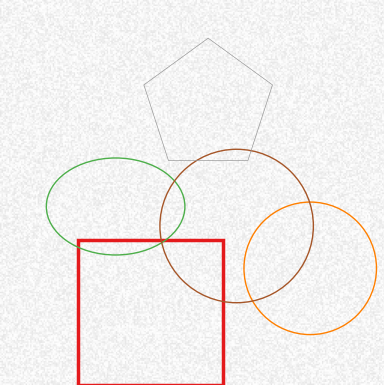[{"shape": "square", "thickness": 2.5, "radius": 0.94, "center": [0.391, 0.189]}, {"shape": "oval", "thickness": 1, "radius": 0.9, "center": [0.3, 0.464]}, {"shape": "circle", "thickness": 1, "radius": 0.86, "center": [0.806, 0.303]}, {"shape": "circle", "thickness": 1, "radius": 1.0, "center": [0.615, 0.413]}, {"shape": "pentagon", "thickness": 0.5, "radius": 0.88, "center": [0.541, 0.725]}]